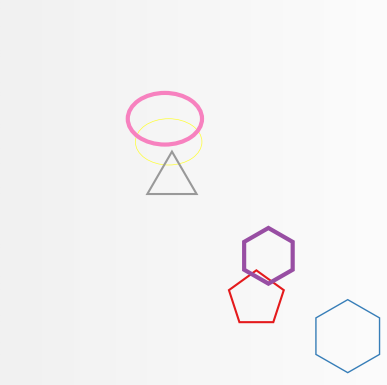[{"shape": "pentagon", "thickness": 1.5, "radius": 0.37, "center": [0.662, 0.223]}, {"shape": "hexagon", "thickness": 1, "radius": 0.47, "center": [0.897, 0.127]}, {"shape": "hexagon", "thickness": 3, "radius": 0.36, "center": [0.693, 0.336]}, {"shape": "oval", "thickness": 0.5, "radius": 0.43, "center": [0.435, 0.632]}, {"shape": "oval", "thickness": 3, "radius": 0.48, "center": [0.426, 0.692]}, {"shape": "triangle", "thickness": 1.5, "radius": 0.37, "center": [0.444, 0.533]}]